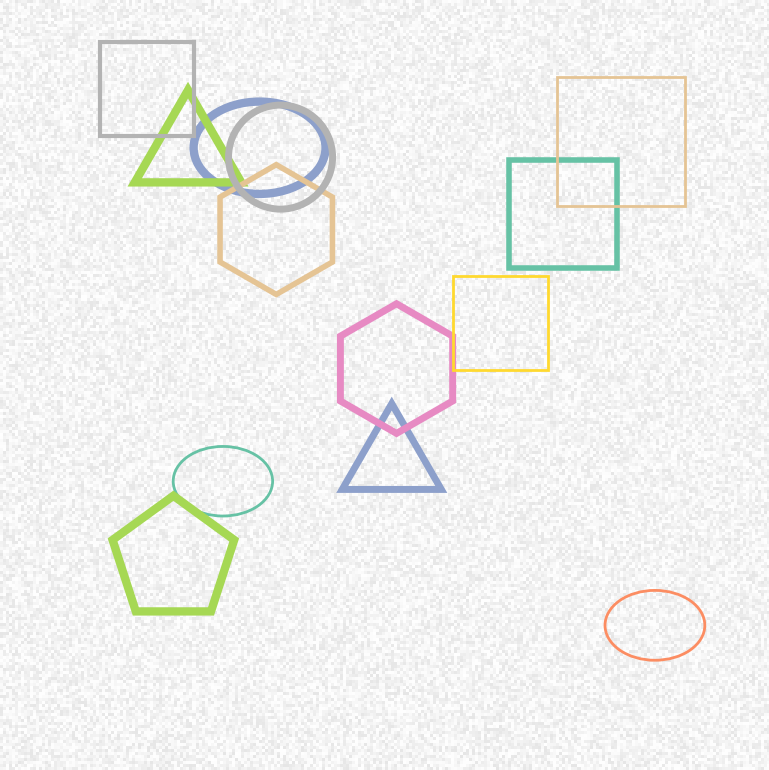[{"shape": "square", "thickness": 2, "radius": 0.35, "center": [0.732, 0.722]}, {"shape": "oval", "thickness": 1, "radius": 0.32, "center": [0.289, 0.375]}, {"shape": "oval", "thickness": 1, "radius": 0.32, "center": [0.851, 0.188]}, {"shape": "triangle", "thickness": 2.5, "radius": 0.37, "center": [0.509, 0.402]}, {"shape": "oval", "thickness": 3, "radius": 0.43, "center": [0.337, 0.808]}, {"shape": "hexagon", "thickness": 2.5, "radius": 0.42, "center": [0.515, 0.521]}, {"shape": "pentagon", "thickness": 3, "radius": 0.42, "center": [0.225, 0.273]}, {"shape": "triangle", "thickness": 3, "radius": 0.4, "center": [0.244, 0.803]}, {"shape": "square", "thickness": 1, "radius": 0.31, "center": [0.65, 0.581]}, {"shape": "square", "thickness": 1, "radius": 0.42, "center": [0.806, 0.817]}, {"shape": "hexagon", "thickness": 2, "radius": 0.42, "center": [0.359, 0.702]}, {"shape": "circle", "thickness": 2.5, "radius": 0.34, "center": [0.364, 0.796]}, {"shape": "square", "thickness": 1.5, "radius": 0.3, "center": [0.191, 0.884]}]